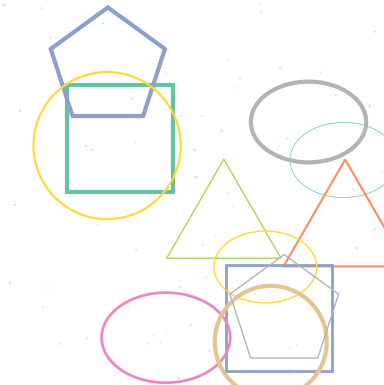[{"shape": "square", "thickness": 3, "radius": 0.69, "center": [0.313, 0.64]}, {"shape": "oval", "thickness": 0.5, "radius": 0.7, "center": [0.892, 0.584]}, {"shape": "triangle", "thickness": 1.5, "radius": 0.92, "center": [0.897, 0.401]}, {"shape": "square", "thickness": 2, "radius": 0.69, "center": [0.725, 0.175]}, {"shape": "pentagon", "thickness": 3, "radius": 0.78, "center": [0.28, 0.825]}, {"shape": "oval", "thickness": 2, "radius": 0.84, "center": [0.431, 0.123]}, {"shape": "triangle", "thickness": 1, "radius": 0.86, "center": [0.581, 0.415]}, {"shape": "oval", "thickness": 1, "radius": 0.67, "center": [0.689, 0.307]}, {"shape": "circle", "thickness": 1.5, "radius": 0.96, "center": [0.278, 0.622]}, {"shape": "circle", "thickness": 3, "radius": 0.73, "center": [0.703, 0.112]}, {"shape": "oval", "thickness": 3, "radius": 0.75, "center": [0.801, 0.683]}, {"shape": "pentagon", "thickness": 1, "radius": 0.74, "center": [0.738, 0.19]}]